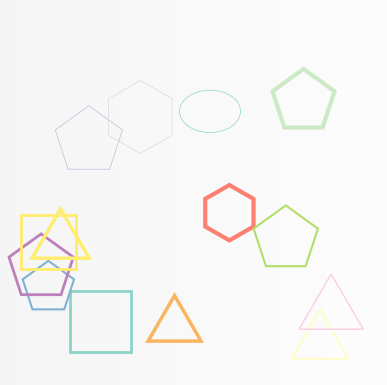[{"shape": "oval", "thickness": 0.5, "radius": 0.39, "center": [0.542, 0.711]}, {"shape": "square", "thickness": 2, "radius": 0.4, "center": [0.259, 0.164]}, {"shape": "triangle", "thickness": 1, "radius": 0.43, "center": [0.826, 0.11]}, {"shape": "pentagon", "thickness": 0.5, "radius": 0.46, "center": [0.229, 0.634]}, {"shape": "hexagon", "thickness": 3, "radius": 0.36, "center": [0.592, 0.447]}, {"shape": "pentagon", "thickness": 1.5, "radius": 0.35, "center": [0.125, 0.253]}, {"shape": "triangle", "thickness": 2.5, "radius": 0.39, "center": [0.451, 0.153]}, {"shape": "pentagon", "thickness": 1.5, "radius": 0.44, "center": [0.738, 0.379]}, {"shape": "triangle", "thickness": 1, "radius": 0.48, "center": [0.855, 0.193]}, {"shape": "hexagon", "thickness": 0.5, "radius": 0.47, "center": [0.362, 0.696]}, {"shape": "pentagon", "thickness": 2, "radius": 0.44, "center": [0.106, 0.305]}, {"shape": "pentagon", "thickness": 3, "radius": 0.42, "center": [0.783, 0.737]}, {"shape": "square", "thickness": 2, "radius": 0.36, "center": [0.125, 0.372]}, {"shape": "triangle", "thickness": 2.5, "radius": 0.43, "center": [0.156, 0.372]}]